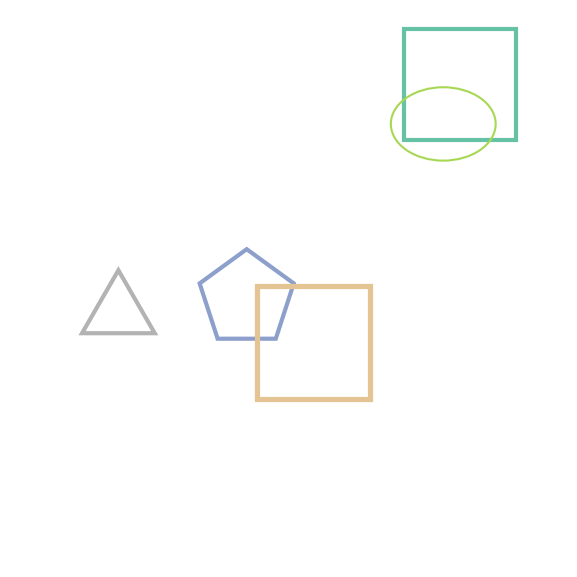[{"shape": "square", "thickness": 2, "radius": 0.48, "center": [0.796, 0.853]}, {"shape": "pentagon", "thickness": 2, "radius": 0.43, "center": [0.427, 0.482]}, {"shape": "oval", "thickness": 1, "radius": 0.45, "center": [0.768, 0.785]}, {"shape": "square", "thickness": 2.5, "radius": 0.49, "center": [0.543, 0.406]}, {"shape": "triangle", "thickness": 2, "radius": 0.36, "center": [0.205, 0.458]}]